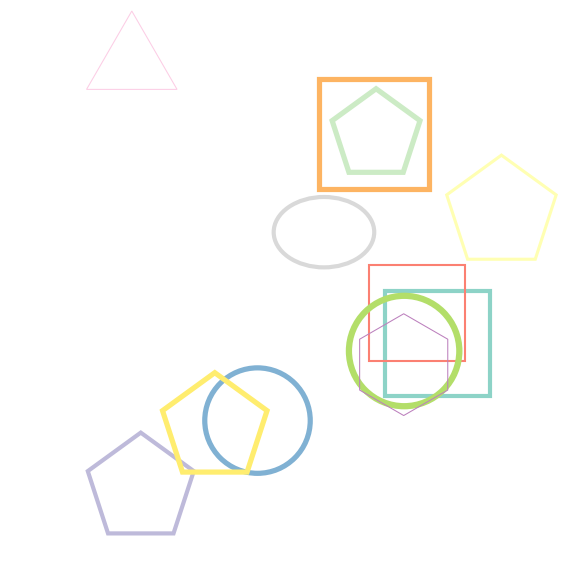[{"shape": "square", "thickness": 2, "radius": 0.45, "center": [0.758, 0.405]}, {"shape": "pentagon", "thickness": 1.5, "radius": 0.5, "center": [0.868, 0.631]}, {"shape": "pentagon", "thickness": 2, "radius": 0.48, "center": [0.244, 0.154]}, {"shape": "square", "thickness": 1, "radius": 0.41, "center": [0.722, 0.457]}, {"shape": "circle", "thickness": 2.5, "radius": 0.46, "center": [0.446, 0.271]}, {"shape": "square", "thickness": 2.5, "radius": 0.48, "center": [0.648, 0.767]}, {"shape": "circle", "thickness": 3, "radius": 0.48, "center": [0.7, 0.391]}, {"shape": "triangle", "thickness": 0.5, "radius": 0.45, "center": [0.228, 0.89]}, {"shape": "oval", "thickness": 2, "radius": 0.44, "center": [0.561, 0.597]}, {"shape": "hexagon", "thickness": 0.5, "radius": 0.44, "center": [0.699, 0.368]}, {"shape": "pentagon", "thickness": 2.5, "radius": 0.4, "center": [0.651, 0.765]}, {"shape": "pentagon", "thickness": 2.5, "radius": 0.48, "center": [0.372, 0.259]}]